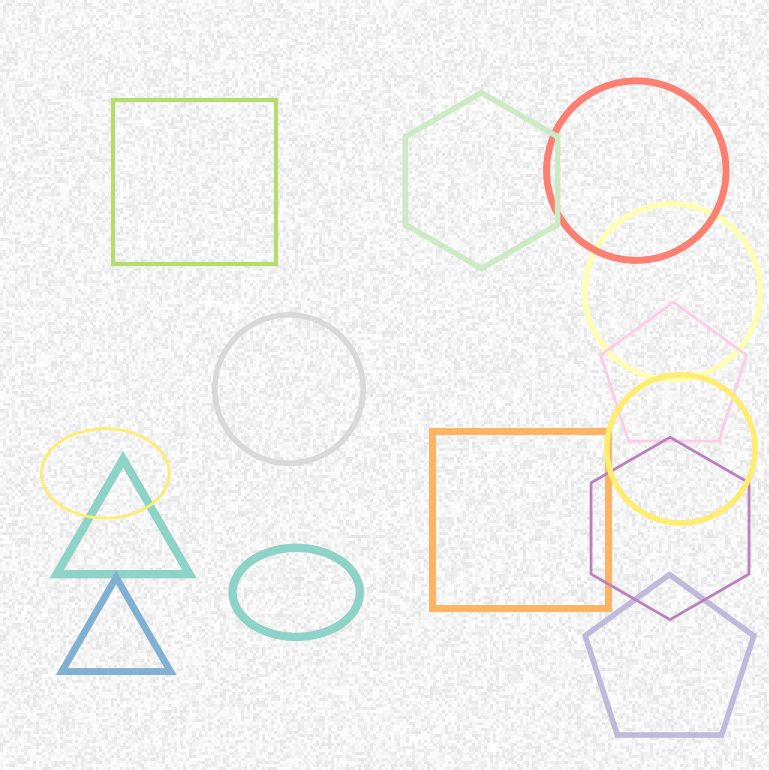[{"shape": "oval", "thickness": 3, "radius": 0.41, "center": [0.385, 0.231]}, {"shape": "triangle", "thickness": 3, "radius": 0.5, "center": [0.16, 0.304]}, {"shape": "circle", "thickness": 2, "radius": 0.57, "center": [0.873, 0.621]}, {"shape": "pentagon", "thickness": 2, "radius": 0.58, "center": [0.869, 0.139]}, {"shape": "circle", "thickness": 2.5, "radius": 0.58, "center": [0.826, 0.778]}, {"shape": "triangle", "thickness": 2.5, "radius": 0.41, "center": [0.151, 0.169]}, {"shape": "square", "thickness": 2.5, "radius": 0.57, "center": [0.675, 0.326]}, {"shape": "square", "thickness": 1.5, "radius": 0.53, "center": [0.253, 0.763]}, {"shape": "pentagon", "thickness": 1, "radius": 0.5, "center": [0.875, 0.508]}, {"shape": "circle", "thickness": 2, "radius": 0.48, "center": [0.375, 0.495]}, {"shape": "hexagon", "thickness": 1, "radius": 0.59, "center": [0.87, 0.314]}, {"shape": "hexagon", "thickness": 2, "radius": 0.57, "center": [0.625, 0.765]}, {"shape": "oval", "thickness": 1, "radius": 0.42, "center": [0.137, 0.385]}, {"shape": "circle", "thickness": 2, "radius": 0.48, "center": [0.884, 0.417]}]